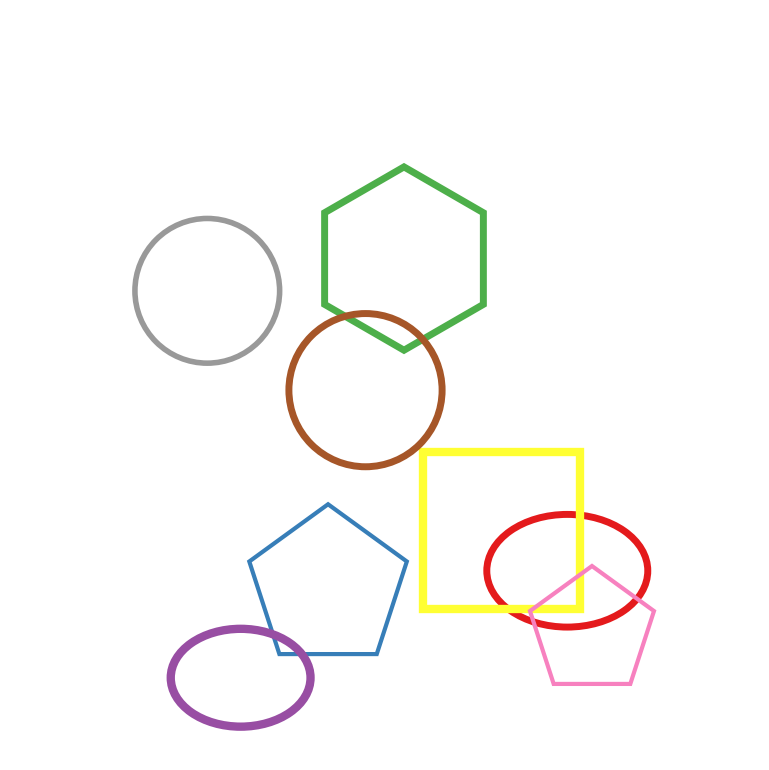[{"shape": "oval", "thickness": 2.5, "radius": 0.52, "center": [0.737, 0.259]}, {"shape": "pentagon", "thickness": 1.5, "radius": 0.54, "center": [0.426, 0.238]}, {"shape": "hexagon", "thickness": 2.5, "radius": 0.6, "center": [0.525, 0.664]}, {"shape": "oval", "thickness": 3, "radius": 0.45, "center": [0.313, 0.12]}, {"shape": "square", "thickness": 3, "radius": 0.51, "center": [0.652, 0.311]}, {"shape": "circle", "thickness": 2.5, "radius": 0.5, "center": [0.475, 0.493]}, {"shape": "pentagon", "thickness": 1.5, "radius": 0.42, "center": [0.769, 0.18]}, {"shape": "circle", "thickness": 2, "radius": 0.47, "center": [0.269, 0.622]}]